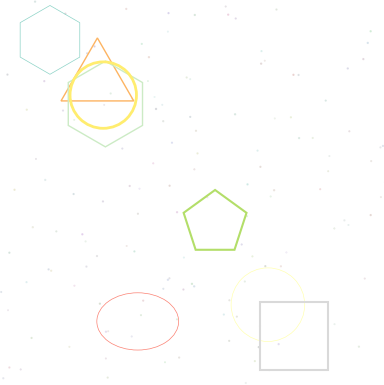[{"shape": "hexagon", "thickness": 0.5, "radius": 0.45, "center": [0.13, 0.896]}, {"shape": "circle", "thickness": 0.5, "radius": 0.48, "center": [0.696, 0.209]}, {"shape": "oval", "thickness": 0.5, "radius": 0.53, "center": [0.358, 0.165]}, {"shape": "triangle", "thickness": 1, "radius": 0.55, "center": [0.253, 0.792]}, {"shape": "pentagon", "thickness": 1.5, "radius": 0.43, "center": [0.559, 0.421]}, {"shape": "square", "thickness": 1.5, "radius": 0.44, "center": [0.763, 0.127]}, {"shape": "hexagon", "thickness": 1, "radius": 0.56, "center": [0.274, 0.73]}, {"shape": "circle", "thickness": 2, "radius": 0.43, "center": [0.268, 0.753]}]